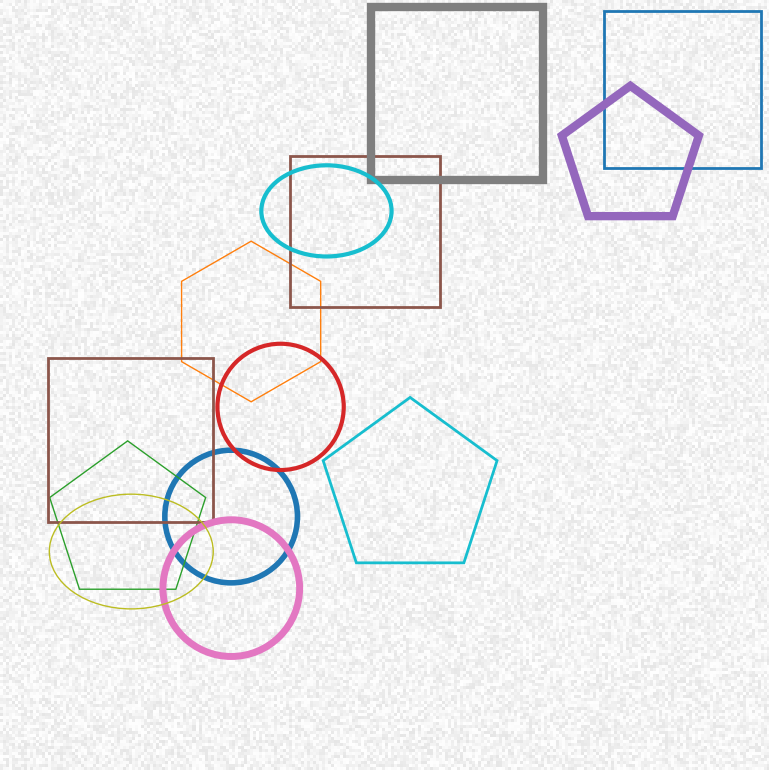[{"shape": "square", "thickness": 1, "radius": 0.51, "center": [0.887, 0.884]}, {"shape": "circle", "thickness": 2, "radius": 0.43, "center": [0.3, 0.329]}, {"shape": "hexagon", "thickness": 0.5, "radius": 0.52, "center": [0.326, 0.582]}, {"shape": "pentagon", "thickness": 0.5, "radius": 0.53, "center": [0.166, 0.321]}, {"shape": "circle", "thickness": 1.5, "radius": 0.41, "center": [0.364, 0.472]}, {"shape": "pentagon", "thickness": 3, "radius": 0.47, "center": [0.819, 0.795]}, {"shape": "square", "thickness": 1, "radius": 0.49, "center": [0.474, 0.699]}, {"shape": "square", "thickness": 1, "radius": 0.54, "center": [0.17, 0.428]}, {"shape": "circle", "thickness": 2.5, "radius": 0.44, "center": [0.3, 0.236]}, {"shape": "square", "thickness": 3, "radius": 0.56, "center": [0.593, 0.879]}, {"shape": "oval", "thickness": 0.5, "radius": 0.53, "center": [0.17, 0.284]}, {"shape": "pentagon", "thickness": 1, "radius": 0.59, "center": [0.533, 0.365]}, {"shape": "oval", "thickness": 1.5, "radius": 0.42, "center": [0.424, 0.726]}]